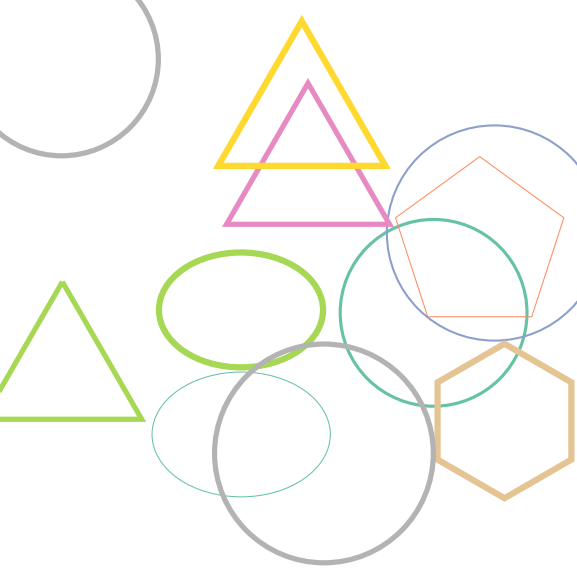[{"shape": "oval", "thickness": 0.5, "radius": 0.77, "center": [0.418, 0.247]}, {"shape": "circle", "thickness": 1.5, "radius": 0.81, "center": [0.751, 0.457]}, {"shape": "pentagon", "thickness": 0.5, "radius": 0.77, "center": [0.831, 0.575]}, {"shape": "circle", "thickness": 1, "radius": 0.93, "center": [0.856, 0.596]}, {"shape": "triangle", "thickness": 2.5, "radius": 0.81, "center": [0.533, 0.692]}, {"shape": "oval", "thickness": 3, "radius": 0.71, "center": [0.417, 0.462]}, {"shape": "triangle", "thickness": 2.5, "radius": 0.79, "center": [0.108, 0.352]}, {"shape": "triangle", "thickness": 3, "radius": 0.84, "center": [0.523, 0.795]}, {"shape": "hexagon", "thickness": 3, "radius": 0.67, "center": [0.874, 0.27]}, {"shape": "circle", "thickness": 2.5, "radius": 0.84, "center": [0.107, 0.897]}, {"shape": "circle", "thickness": 2.5, "radius": 0.95, "center": [0.561, 0.214]}]